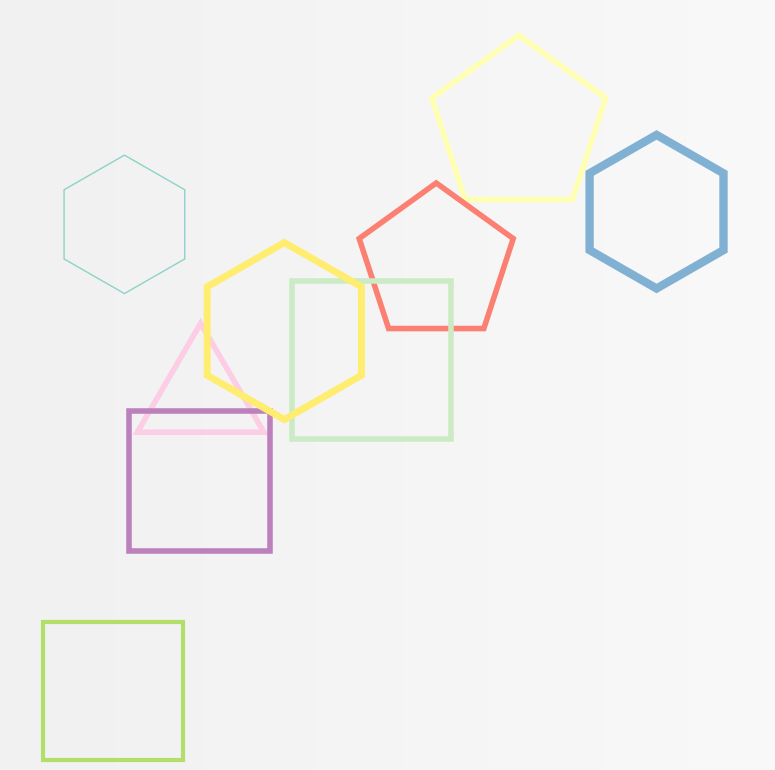[{"shape": "hexagon", "thickness": 0.5, "radius": 0.45, "center": [0.161, 0.709]}, {"shape": "pentagon", "thickness": 2, "radius": 0.59, "center": [0.669, 0.836]}, {"shape": "pentagon", "thickness": 2, "radius": 0.52, "center": [0.563, 0.658]}, {"shape": "hexagon", "thickness": 3, "radius": 0.5, "center": [0.847, 0.725]}, {"shape": "square", "thickness": 1.5, "radius": 0.45, "center": [0.146, 0.102]}, {"shape": "triangle", "thickness": 2, "radius": 0.47, "center": [0.259, 0.486]}, {"shape": "square", "thickness": 2, "radius": 0.45, "center": [0.258, 0.376]}, {"shape": "square", "thickness": 2, "radius": 0.51, "center": [0.479, 0.533]}, {"shape": "hexagon", "thickness": 2.5, "radius": 0.57, "center": [0.367, 0.57]}]